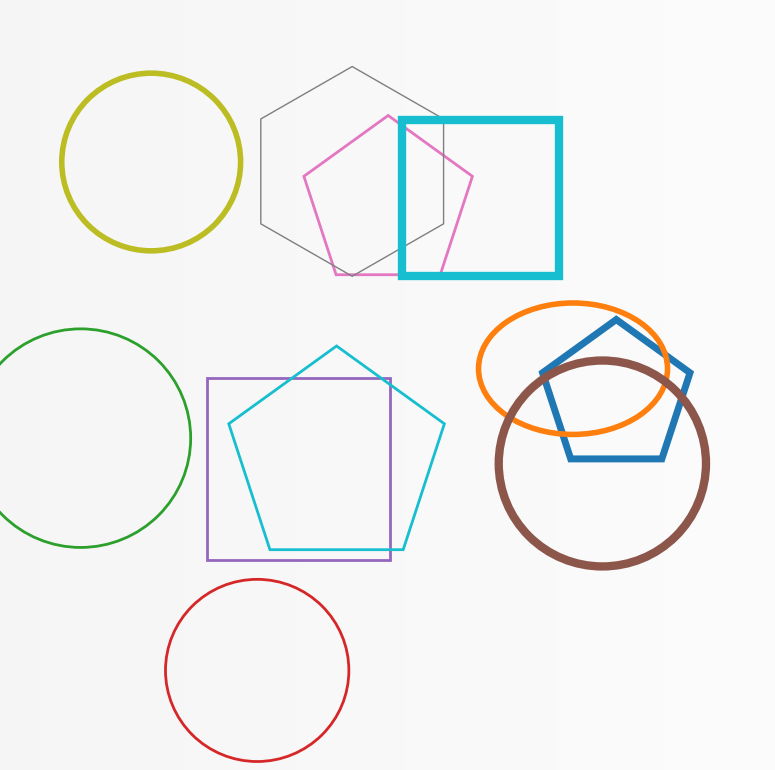[{"shape": "pentagon", "thickness": 2.5, "radius": 0.5, "center": [0.795, 0.485]}, {"shape": "oval", "thickness": 2, "radius": 0.61, "center": [0.739, 0.521]}, {"shape": "circle", "thickness": 1, "radius": 0.71, "center": [0.104, 0.431]}, {"shape": "circle", "thickness": 1, "radius": 0.59, "center": [0.332, 0.129]}, {"shape": "square", "thickness": 1, "radius": 0.59, "center": [0.385, 0.391]}, {"shape": "circle", "thickness": 3, "radius": 0.67, "center": [0.777, 0.398]}, {"shape": "pentagon", "thickness": 1, "radius": 0.57, "center": [0.501, 0.736]}, {"shape": "hexagon", "thickness": 0.5, "radius": 0.68, "center": [0.454, 0.777]}, {"shape": "circle", "thickness": 2, "radius": 0.58, "center": [0.195, 0.79]}, {"shape": "square", "thickness": 3, "radius": 0.51, "center": [0.62, 0.743]}, {"shape": "pentagon", "thickness": 1, "radius": 0.73, "center": [0.434, 0.404]}]